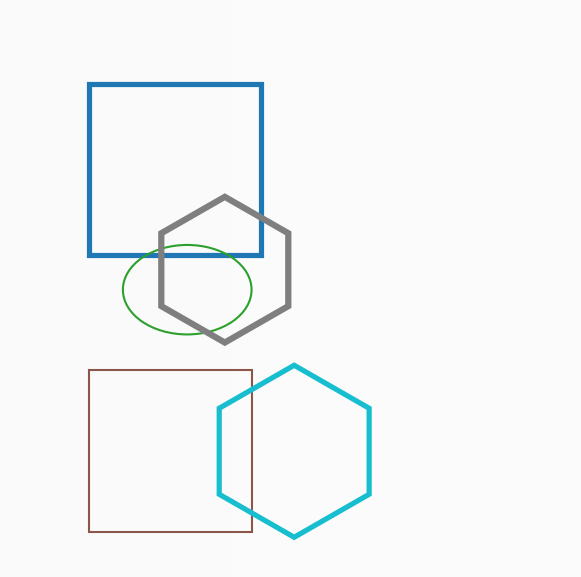[{"shape": "square", "thickness": 2.5, "radius": 0.74, "center": [0.302, 0.706]}, {"shape": "oval", "thickness": 1, "radius": 0.55, "center": [0.322, 0.498]}, {"shape": "square", "thickness": 1, "radius": 0.7, "center": [0.293, 0.218]}, {"shape": "hexagon", "thickness": 3, "radius": 0.63, "center": [0.387, 0.532]}, {"shape": "hexagon", "thickness": 2.5, "radius": 0.74, "center": [0.506, 0.218]}]